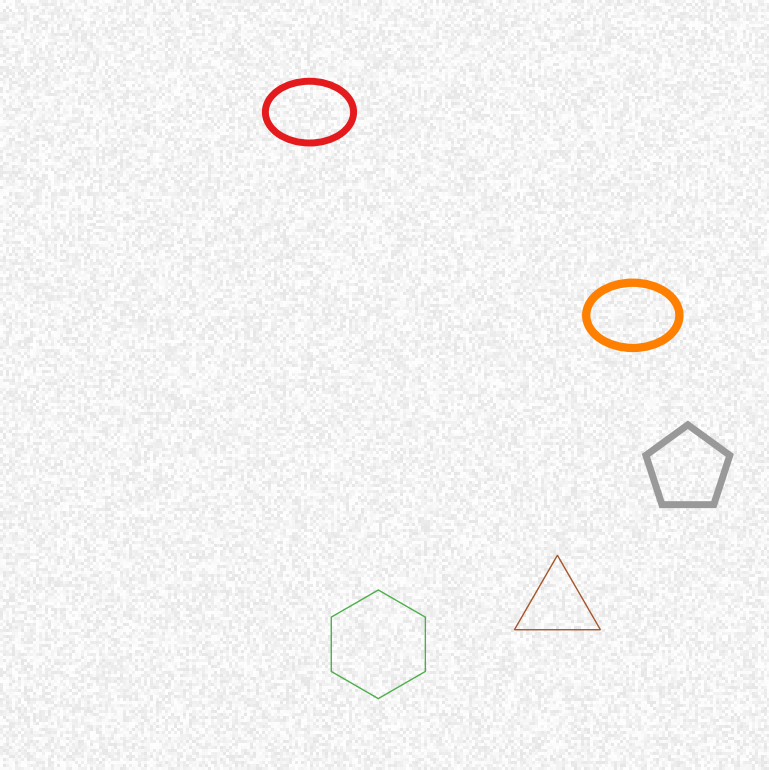[{"shape": "oval", "thickness": 2.5, "radius": 0.29, "center": [0.402, 0.854]}, {"shape": "hexagon", "thickness": 0.5, "radius": 0.35, "center": [0.491, 0.163]}, {"shape": "oval", "thickness": 3, "radius": 0.3, "center": [0.822, 0.59]}, {"shape": "triangle", "thickness": 0.5, "radius": 0.32, "center": [0.724, 0.214]}, {"shape": "pentagon", "thickness": 2.5, "radius": 0.29, "center": [0.893, 0.391]}]